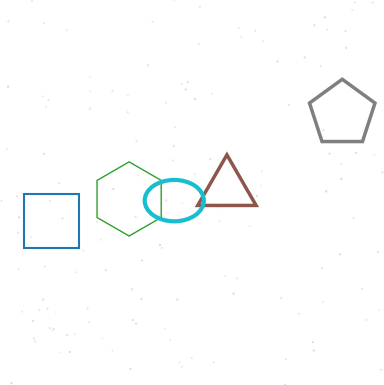[{"shape": "square", "thickness": 1.5, "radius": 0.35, "center": [0.133, 0.425]}, {"shape": "hexagon", "thickness": 1, "radius": 0.48, "center": [0.335, 0.483]}, {"shape": "triangle", "thickness": 2.5, "radius": 0.44, "center": [0.589, 0.51]}, {"shape": "pentagon", "thickness": 2.5, "radius": 0.45, "center": [0.889, 0.705]}, {"shape": "oval", "thickness": 3, "radius": 0.38, "center": [0.453, 0.479]}]